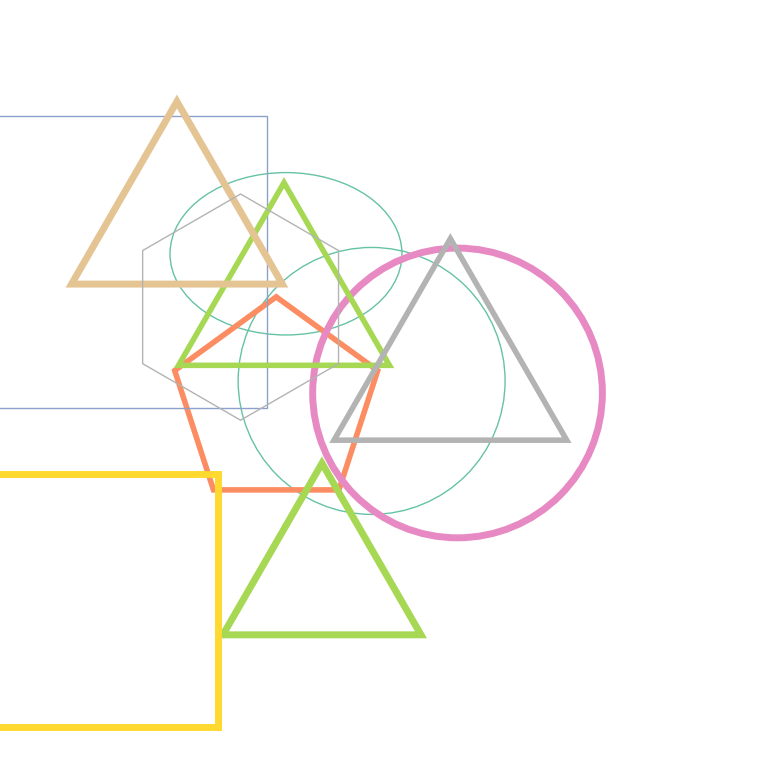[{"shape": "circle", "thickness": 0.5, "radius": 0.87, "center": [0.483, 0.505]}, {"shape": "oval", "thickness": 0.5, "radius": 0.75, "center": [0.371, 0.67]}, {"shape": "pentagon", "thickness": 2, "radius": 0.69, "center": [0.359, 0.476]}, {"shape": "square", "thickness": 0.5, "radius": 0.95, "center": [0.157, 0.66]}, {"shape": "circle", "thickness": 2.5, "radius": 0.94, "center": [0.594, 0.49]}, {"shape": "triangle", "thickness": 2, "radius": 0.79, "center": [0.369, 0.605]}, {"shape": "triangle", "thickness": 2.5, "radius": 0.74, "center": [0.418, 0.25]}, {"shape": "square", "thickness": 2.5, "radius": 0.82, "center": [0.12, 0.22]}, {"shape": "triangle", "thickness": 2.5, "radius": 0.79, "center": [0.23, 0.71]}, {"shape": "triangle", "thickness": 2, "radius": 0.87, "center": [0.585, 0.516]}, {"shape": "hexagon", "thickness": 0.5, "radius": 0.73, "center": [0.312, 0.601]}]